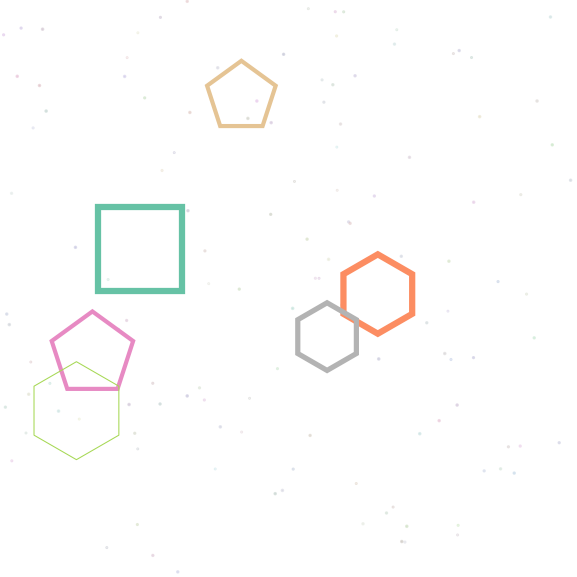[{"shape": "square", "thickness": 3, "radius": 0.37, "center": [0.242, 0.568]}, {"shape": "hexagon", "thickness": 3, "radius": 0.34, "center": [0.654, 0.49]}, {"shape": "pentagon", "thickness": 2, "radius": 0.37, "center": [0.16, 0.386]}, {"shape": "hexagon", "thickness": 0.5, "radius": 0.42, "center": [0.132, 0.288]}, {"shape": "pentagon", "thickness": 2, "radius": 0.31, "center": [0.418, 0.831]}, {"shape": "hexagon", "thickness": 2.5, "radius": 0.29, "center": [0.566, 0.416]}]